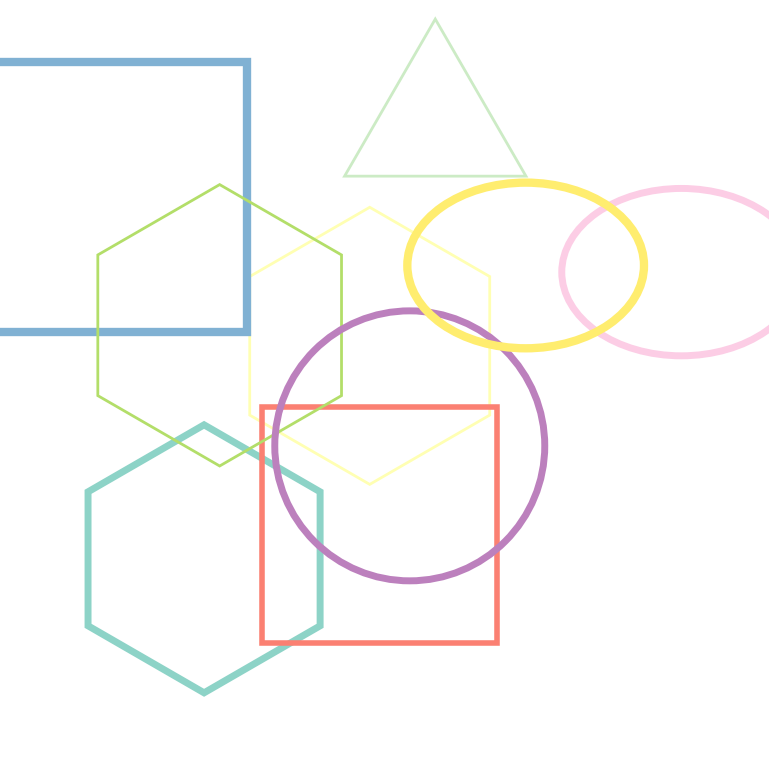[{"shape": "hexagon", "thickness": 2.5, "radius": 0.87, "center": [0.265, 0.274]}, {"shape": "hexagon", "thickness": 1, "radius": 0.9, "center": [0.48, 0.551]}, {"shape": "square", "thickness": 2, "radius": 0.77, "center": [0.493, 0.318]}, {"shape": "square", "thickness": 3, "radius": 0.88, "center": [0.146, 0.744]}, {"shape": "hexagon", "thickness": 1, "radius": 0.91, "center": [0.285, 0.578]}, {"shape": "oval", "thickness": 2.5, "radius": 0.78, "center": [0.885, 0.647]}, {"shape": "circle", "thickness": 2.5, "radius": 0.88, "center": [0.532, 0.421]}, {"shape": "triangle", "thickness": 1, "radius": 0.68, "center": [0.565, 0.839]}, {"shape": "oval", "thickness": 3, "radius": 0.77, "center": [0.683, 0.655]}]